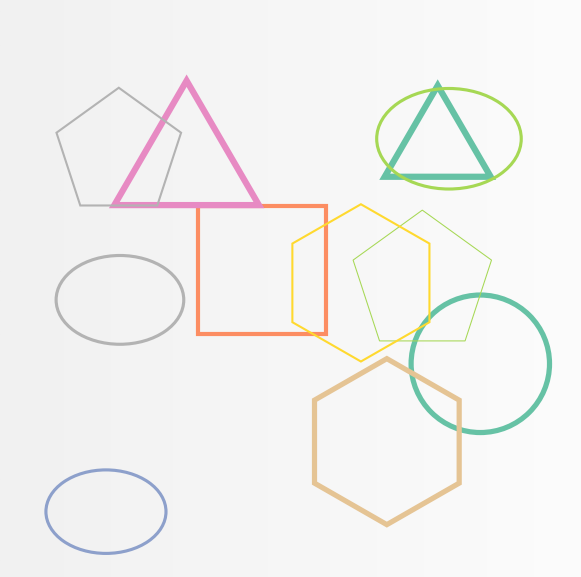[{"shape": "triangle", "thickness": 3, "radius": 0.53, "center": [0.753, 0.746]}, {"shape": "circle", "thickness": 2.5, "radius": 0.6, "center": [0.826, 0.369]}, {"shape": "square", "thickness": 2, "radius": 0.55, "center": [0.45, 0.532]}, {"shape": "oval", "thickness": 1.5, "radius": 0.52, "center": [0.182, 0.113]}, {"shape": "triangle", "thickness": 3, "radius": 0.72, "center": [0.321, 0.716]}, {"shape": "oval", "thickness": 1.5, "radius": 0.62, "center": [0.772, 0.759]}, {"shape": "pentagon", "thickness": 0.5, "radius": 0.63, "center": [0.727, 0.51]}, {"shape": "hexagon", "thickness": 1, "radius": 0.68, "center": [0.621, 0.509]}, {"shape": "hexagon", "thickness": 2.5, "radius": 0.72, "center": [0.666, 0.234]}, {"shape": "pentagon", "thickness": 1, "radius": 0.56, "center": [0.204, 0.734]}, {"shape": "oval", "thickness": 1.5, "radius": 0.55, "center": [0.206, 0.48]}]